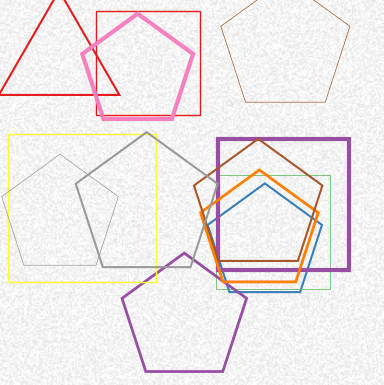[{"shape": "square", "thickness": 1, "radius": 0.68, "center": [0.384, 0.836]}, {"shape": "triangle", "thickness": 1.5, "radius": 0.9, "center": [0.154, 0.844]}, {"shape": "pentagon", "thickness": 1.5, "radius": 0.78, "center": [0.688, 0.368]}, {"shape": "square", "thickness": 0.5, "radius": 0.74, "center": [0.709, 0.397]}, {"shape": "square", "thickness": 3, "radius": 0.85, "center": [0.736, 0.469]}, {"shape": "pentagon", "thickness": 2, "radius": 0.85, "center": [0.479, 0.173]}, {"shape": "pentagon", "thickness": 2, "radius": 0.8, "center": [0.674, 0.398]}, {"shape": "square", "thickness": 1, "radius": 0.96, "center": [0.212, 0.459]}, {"shape": "pentagon", "thickness": 0.5, "radius": 0.88, "center": [0.741, 0.877]}, {"shape": "pentagon", "thickness": 1.5, "radius": 0.88, "center": [0.671, 0.464]}, {"shape": "pentagon", "thickness": 3, "radius": 0.76, "center": [0.358, 0.813]}, {"shape": "pentagon", "thickness": 1.5, "radius": 0.97, "center": [0.381, 0.463]}, {"shape": "pentagon", "thickness": 0.5, "radius": 0.8, "center": [0.156, 0.44]}]